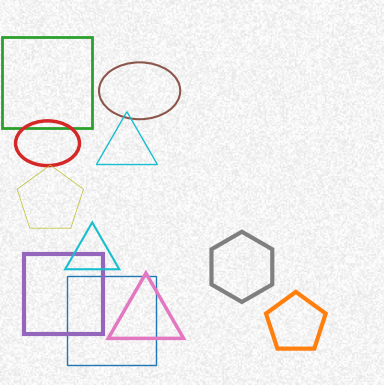[{"shape": "square", "thickness": 1, "radius": 0.58, "center": [0.29, 0.167]}, {"shape": "pentagon", "thickness": 3, "radius": 0.41, "center": [0.768, 0.16]}, {"shape": "square", "thickness": 2, "radius": 0.59, "center": [0.122, 0.785]}, {"shape": "oval", "thickness": 2.5, "radius": 0.42, "center": [0.123, 0.628]}, {"shape": "square", "thickness": 3, "radius": 0.52, "center": [0.165, 0.237]}, {"shape": "oval", "thickness": 1.5, "radius": 0.53, "center": [0.363, 0.764]}, {"shape": "triangle", "thickness": 2.5, "radius": 0.57, "center": [0.379, 0.178]}, {"shape": "hexagon", "thickness": 3, "radius": 0.46, "center": [0.628, 0.307]}, {"shape": "pentagon", "thickness": 0.5, "radius": 0.45, "center": [0.131, 0.481]}, {"shape": "triangle", "thickness": 1.5, "radius": 0.41, "center": [0.24, 0.341]}, {"shape": "triangle", "thickness": 1, "radius": 0.46, "center": [0.33, 0.618]}]